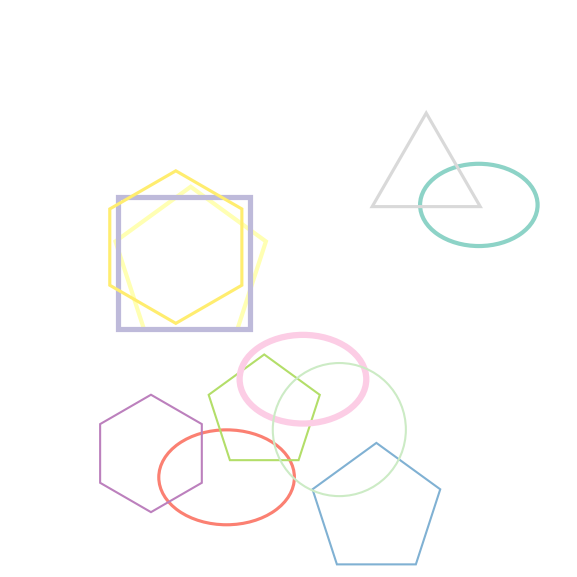[{"shape": "oval", "thickness": 2, "radius": 0.51, "center": [0.829, 0.644]}, {"shape": "pentagon", "thickness": 2, "radius": 0.68, "center": [0.33, 0.539]}, {"shape": "square", "thickness": 2.5, "radius": 0.57, "center": [0.319, 0.544]}, {"shape": "oval", "thickness": 1.5, "radius": 0.59, "center": [0.392, 0.173]}, {"shape": "pentagon", "thickness": 1, "radius": 0.58, "center": [0.652, 0.116]}, {"shape": "pentagon", "thickness": 1, "radius": 0.51, "center": [0.458, 0.284]}, {"shape": "oval", "thickness": 3, "radius": 0.55, "center": [0.525, 0.343]}, {"shape": "triangle", "thickness": 1.5, "radius": 0.54, "center": [0.738, 0.695]}, {"shape": "hexagon", "thickness": 1, "radius": 0.51, "center": [0.261, 0.214]}, {"shape": "circle", "thickness": 1, "radius": 0.58, "center": [0.588, 0.255]}, {"shape": "hexagon", "thickness": 1.5, "radius": 0.66, "center": [0.304, 0.571]}]